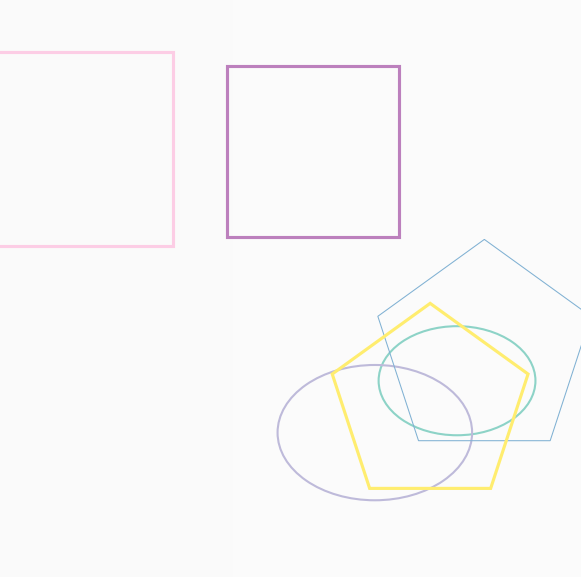[{"shape": "oval", "thickness": 1, "radius": 0.67, "center": [0.786, 0.34]}, {"shape": "oval", "thickness": 1, "radius": 0.84, "center": [0.645, 0.25]}, {"shape": "pentagon", "thickness": 0.5, "radius": 0.96, "center": [0.833, 0.392]}, {"shape": "square", "thickness": 1.5, "radius": 0.84, "center": [0.13, 0.741]}, {"shape": "square", "thickness": 1.5, "radius": 0.74, "center": [0.539, 0.737]}, {"shape": "pentagon", "thickness": 1.5, "radius": 0.89, "center": [0.74, 0.297]}]